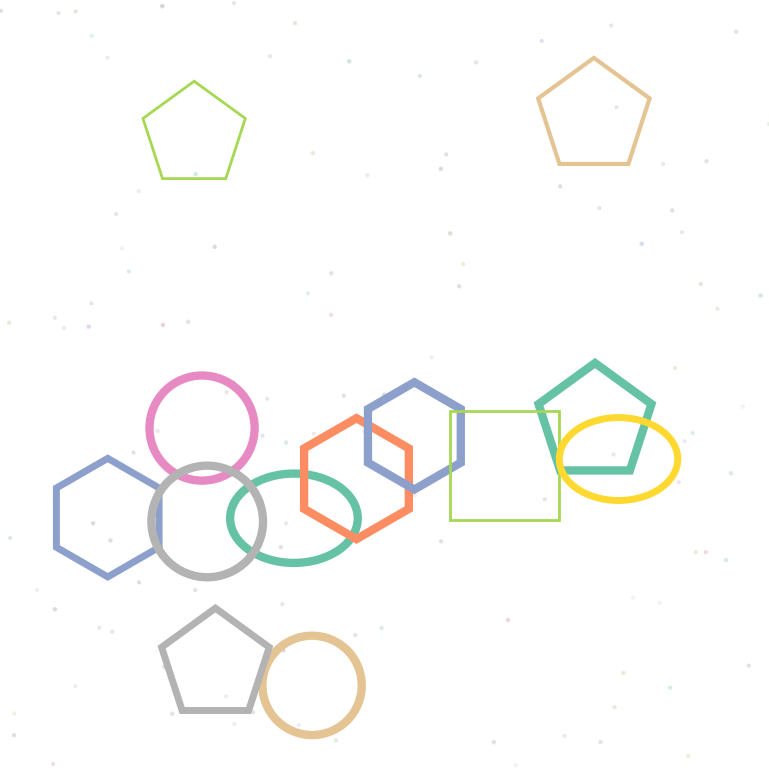[{"shape": "oval", "thickness": 3, "radius": 0.41, "center": [0.382, 0.327]}, {"shape": "pentagon", "thickness": 3, "radius": 0.39, "center": [0.773, 0.451]}, {"shape": "hexagon", "thickness": 3, "radius": 0.39, "center": [0.463, 0.378]}, {"shape": "hexagon", "thickness": 2.5, "radius": 0.38, "center": [0.14, 0.328]}, {"shape": "hexagon", "thickness": 3, "radius": 0.35, "center": [0.538, 0.434]}, {"shape": "circle", "thickness": 3, "radius": 0.34, "center": [0.262, 0.444]}, {"shape": "pentagon", "thickness": 1, "radius": 0.35, "center": [0.252, 0.825]}, {"shape": "square", "thickness": 1, "radius": 0.36, "center": [0.655, 0.396]}, {"shape": "oval", "thickness": 2.5, "radius": 0.38, "center": [0.803, 0.404]}, {"shape": "pentagon", "thickness": 1.5, "radius": 0.38, "center": [0.771, 0.849]}, {"shape": "circle", "thickness": 3, "radius": 0.32, "center": [0.405, 0.11]}, {"shape": "circle", "thickness": 3, "radius": 0.36, "center": [0.269, 0.323]}, {"shape": "pentagon", "thickness": 2.5, "radius": 0.37, "center": [0.28, 0.137]}]